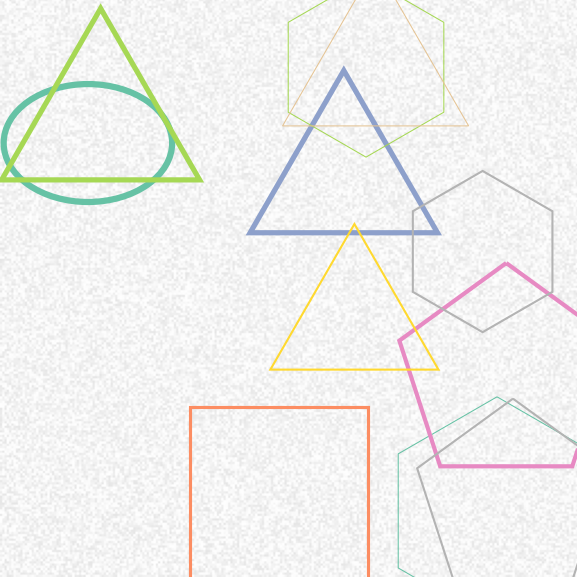[{"shape": "oval", "thickness": 3, "radius": 0.73, "center": [0.152, 0.751]}, {"shape": "hexagon", "thickness": 0.5, "radius": 0.99, "center": [0.861, 0.114]}, {"shape": "square", "thickness": 1.5, "radius": 0.77, "center": [0.483, 0.141]}, {"shape": "triangle", "thickness": 2.5, "radius": 0.94, "center": [0.595, 0.69]}, {"shape": "pentagon", "thickness": 2, "radius": 0.97, "center": [0.877, 0.349]}, {"shape": "triangle", "thickness": 2.5, "radius": 0.99, "center": [0.174, 0.787]}, {"shape": "hexagon", "thickness": 0.5, "radius": 0.78, "center": [0.634, 0.883]}, {"shape": "triangle", "thickness": 1, "radius": 0.84, "center": [0.614, 0.443]}, {"shape": "triangle", "thickness": 0.5, "radius": 0.93, "center": [0.65, 0.874]}, {"shape": "hexagon", "thickness": 1, "radius": 0.7, "center": [0.836, 0.564]}, {"shape": "pentagon", "thickness": 1, "radius": 0.87, "center": [0.888, 0.134]}]